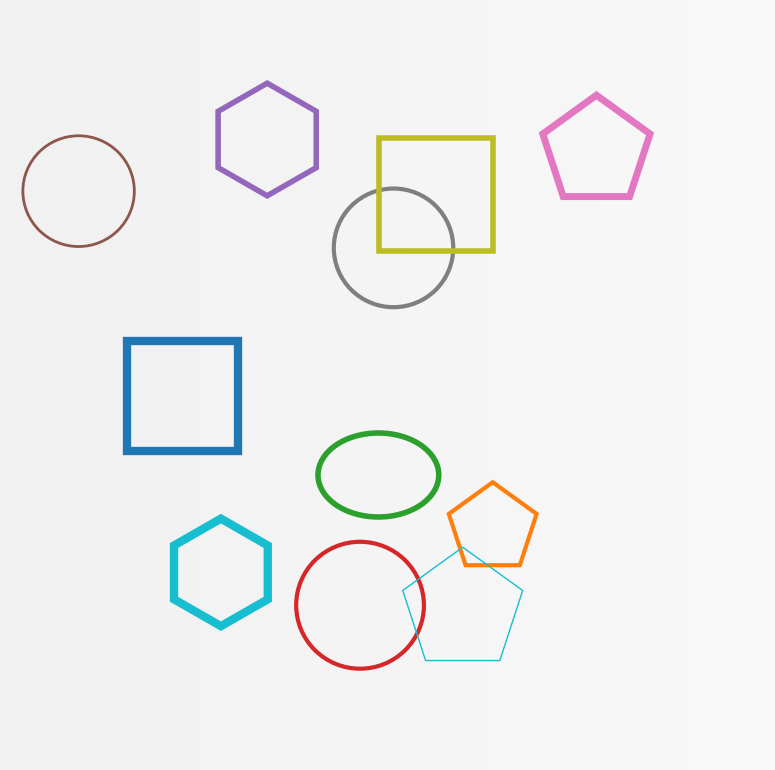[{"shape": "square", "thickness": 3, "radius": 0.36, "center": [0.236, 0.486]}, {"shape": "pentagon", "thickness": 1.5, "radius": 0.3, "center": [0.636, 0.314]}, {"shape": "oval", "thickness": 2, "radius": 0.39, "center": [0.488, 0.383]}, {"shape": "circle", "thickness": 1.5, "radius": 0.41, "center": [0.465, 0.214]}, {"shape": "hexagon", "thickness": 2, "radius": 0.37, "center": [0.345, 0.819]}, {"shape": "circle", "thickness": 1, "radius": 0.36, "center": [0.101, 0.752]}, {"shape": "pentagon", "thickness": 2.5, "radius": 0.36, "center": [0.77, 0.804]}, {"shape": "circle", "thickness": 1.5, "radius": 0.39, "center": [0.508, 0.678]}, {"shape": "square", "thickness": 2, "radius": 0.37, "center": [0.563, 0.748]}, {"shape": "hexagon", "thickness": 3, "radius": 0.35, "center": [0.285, 0.257]}, {"shape": "pentagon", "thickness": 0.5, "radius": 0.41, "center": [0.597, 0.208]}]